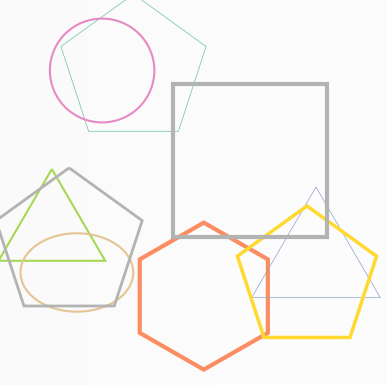[{"shape": "pentagon", "thickness": 0.5, "radius": 0.98, "center": [0.345, 0.818]}, {"shape": "hexagon", "thickness": 3, "radius": 0.95, "center": [0.526, 0.231]}, {"shape": "triangle", "thickness": 0.5, "radius": 0.96, "center": [0.815, 0.323]}, {"shape": "circle", "thickness": 1.5, "radius": 0.67, "center": [0.264, 0.817]}, {"shape": "triangle", "thickness": 1.5, "radius": 0.79, "center": [0.134, 0.402]}, {"shape": "pentagon", "thickness": 2.5, "radius": 0.94, "center": [0.792, 0.276]}, {"shape": "oval", "thickness": 1.5, "radius": 0.73, "center": [0.198, 0.292]}, {"shape": "pentagon", "thickness": 2, "radius": 0.99, "center": [0.178, 0.366]}, {"shape": "square", "thickness": 3, "radius": 0.99, "center": [0.645, 0.584]}]